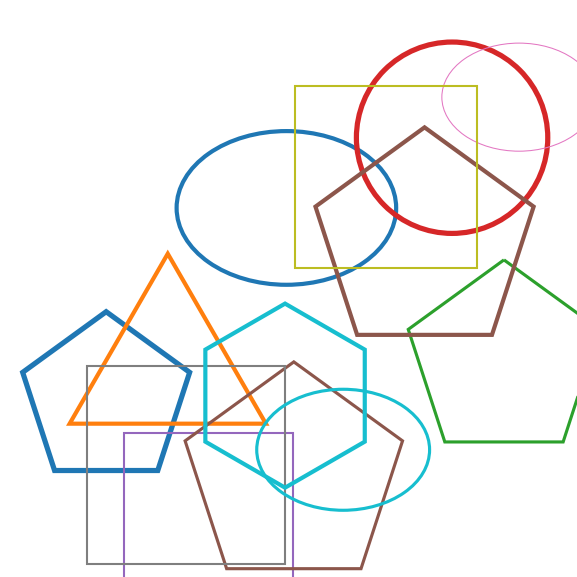[{"shape": "oval", "thickness": 2, "radius": 0.95, "center": [0.496, 0.639]}, {"shape": "pentagon", "thickness": 2.5, "radius": 0.76, "center": [0.184, 0.307]}, {"shape": "triangle", "thickness": 2, "radius": 0.98, "center": [0.29, 0.364]}, {"shape": "pentagon", "thickness": 1.5, "radius": 0.87, "center": [0.873, 0.375]}, {"shape": "circle", "thickness": 2.5, "radius": 0.83, "center": [0.783, 0.761]}, {"shape": "square", "thickness": 1, "radius": 0.73, "center": [0.361, 0.103]}, {"shape": "pentagon", "thickness": 2, "radius": 0.99, "center": [0.735, 0.58]}, {"shape": "pentagon", "thickness": 1.5, "radius": 0.99, "center": [0.509, 0.175]}, {"shape": "oval", "thickness": 0.5, "radius": 0.67, "center": [0.899, 0.831]}, {"shape": "square", "thickness": 1, "radius": 0.86, "center": [0.322, 0.193]}, {"shape": "square", "thickness": 1, "radius": 0.79, "center": [0.668, 0.692]}, {"shape": "hexagon", "thickness": 2, "radius": 0.8, "center": [0.494, 0.314]}, {"shape": "oval", "thickness": 1.5, "radius": 0.75, "center": [0.594, 0.22]}]